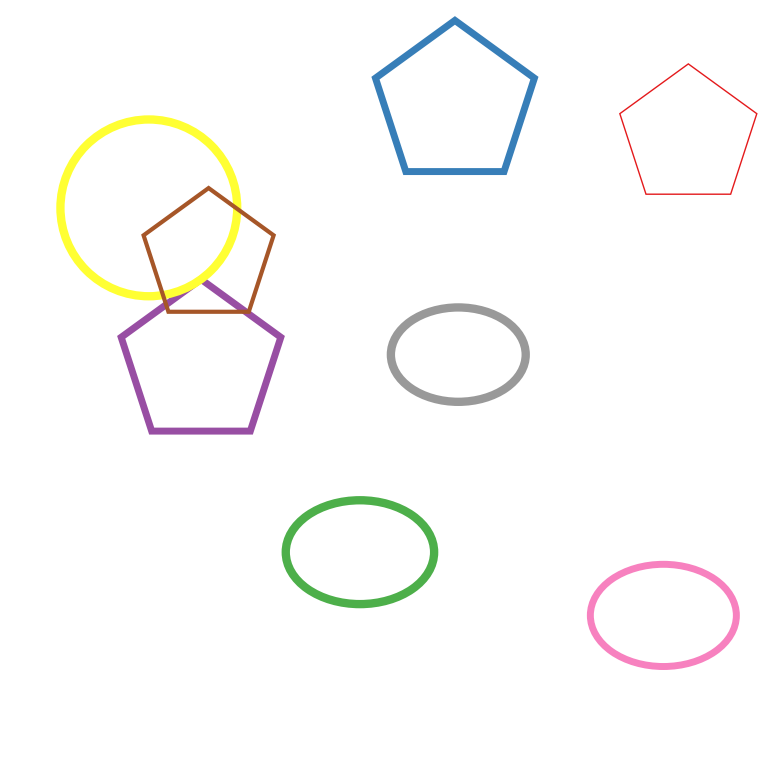[{"shape": "pentagon", "thickness": 0.5, "radius": 0.47, "center": [0.894, 0.823]}, {"shape": "pentagon", "thickness": 2.5, "radius": 0.54, "center": [0.591, 0.865]}, {"shape": "oval", "thickness": 3, "radius": 0.48, "center": [0.467, 0.283]}, {"shape": "pentagon", "thickness": 2.5, "radius": 0.54, "center": [0.261, 0.528]}, {"shape": "circle", "thickness": 3, "radius": 0.57, "center": [0.193, 0.73]}, {"shape": "pentagon", "thickness": 1.5, "radius": 0.44, "center": [0.271, 0.667]}, {"shape": "oval", "thickness": 2.5, "radius": 0.47, "center": [0.862, 0.201]}, {"shape": "oval", "thickness": 3, "radius": 0.44, "center": [0.595, 0.539]}]